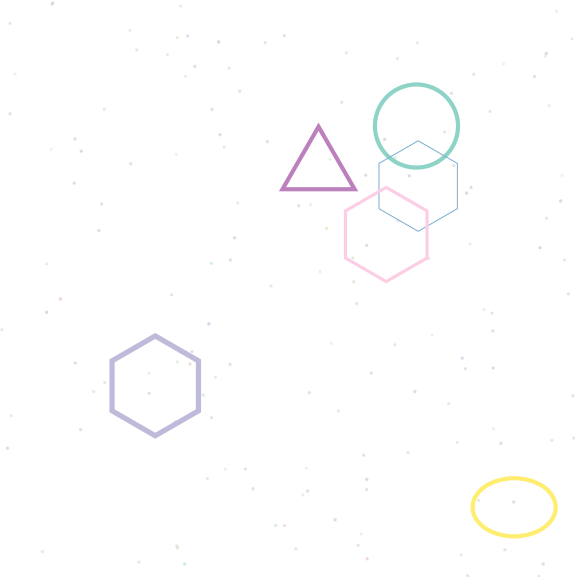[{"shape": "circle", "thickness": 2, "radius": 0.36, "center": [0.721, 0.781]}, {"shape": "hexagon", "thickness": 2.5, "radius": 0.43, "center": [0.269, 0.331]}, {"shape": "hexagon", "thickness": 0.5, "radius": 0.39, "center": [0.724, 0.677]}, {"shape": "hexagon", "thickness": 1.5, "radius": 0.41, "center": [0.669, 0.593]}, {"shape": "triangle", "thickness": 2, "radius": 0.36, "center": [0.552, 0.708]}, {"shape": "oval", "thickness": 2, "radius": 0.36, "center": [0.89, 0.121]}]